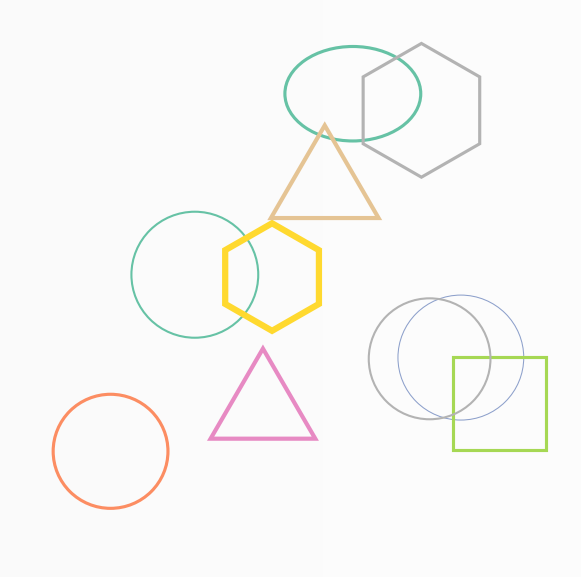[{"shape": "oval", "thickness": 1.5, "radius": 0.58, "center": [0.607, 0.837]}, {"shape": "circle", "thickness": 1, "radius": 0.55, "center": [0.335, 0.523]}, {"shape": "circle", "thickness": 1.5, "radius": 0.49, "center": [0.19, 0.218]}, {"shape": "circle", "thickness": 0.5, "radius": 0.54, "center": [0.793, 0.38]}, {"shape": "triangle", "thickness": 2, "radius": 0.52, "center": [0.452, 0.292]}, {"shape": "square", "thickness": 1.5, "radius": 0.4, "center": [0.86, 0.301]}, {"shape": "hexagon", "thickness": 3, "radius": 0.47, "center": [0.468, 0.519]}, {"shape": "triangle", "thickness": 2, "radius": 0.53, "center": [0.559, 0.675]}, {"shape": "hexagon", "thickness": 1.5, "radius": 0.58, "center": [0.725, 0.808]}, {"shape": "circle", "thickness": 1, "radius": 0.52, "center": [0.739, 0.378]}]